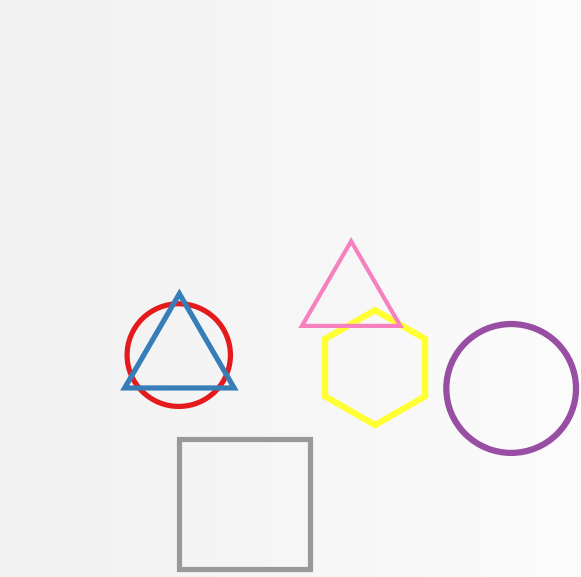[{"shape": "circle", "thickness": 2.5, "radius": 0.44, "center": [0.308, 0.384]}, {"shape": "triangle", "thickness": 2.5, "radius": 0.54, "center": [0.309, 0.382]}, {"shape": "circle", "thickness": 3, "radius": 0.56, "center": [0.879, 0.326]}, {"shape": "hexagon", "thickness": 3, "radius": 0.5, "center": [0.645, 0.363]}, {"shape": "triangle", "thickness": 2, "radius": 0.49, "center": [0.604, 0.484]}, {"shape": "square", "thickness": 2.5, "radius": 0.56, "center": [0.421, 0.126]}]